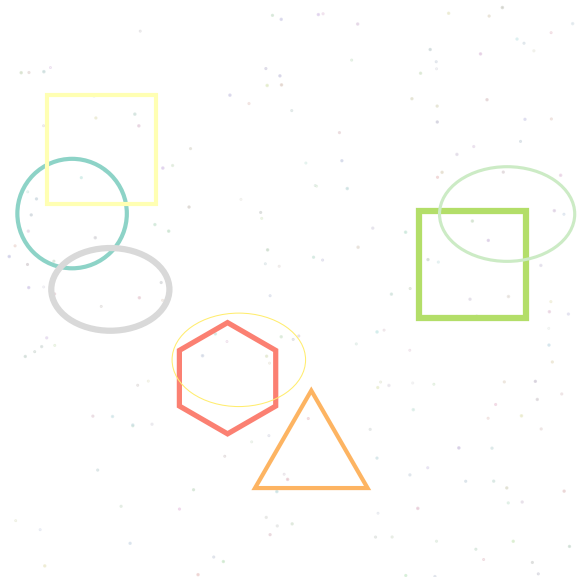[{"shape": "circle", "thickness": 2, "radius": 0.47, "center": [0.125, 0.629]}, {"shape": "square", "thickness": 2, "radius": 0.47, "center": [0.176, 0.741]}, {"shape": "hexagon", "thickness": 2.5, "radius": 0.48, "center": [0.394, 0.344]}, {"shape": "triangle", "thickness": 2, "radius": 0.56, "center": [0.539, 0.21]}, {"shape": "square", "thickness": 3, "radius": 0.46, "center": [0.819, 0.542]}, {"shape": "oval", "thickness": 3, "radius": 0.51, "center": [0.191, 0.498]}, {"shape": "oval", "thickness": 1.5, "radius": 0.59, "center": [0.878, 0.629]}, {"shape": "oval", "thickness": 0.5, "radius": 0.58, "center": [0.414, 0.376]}]